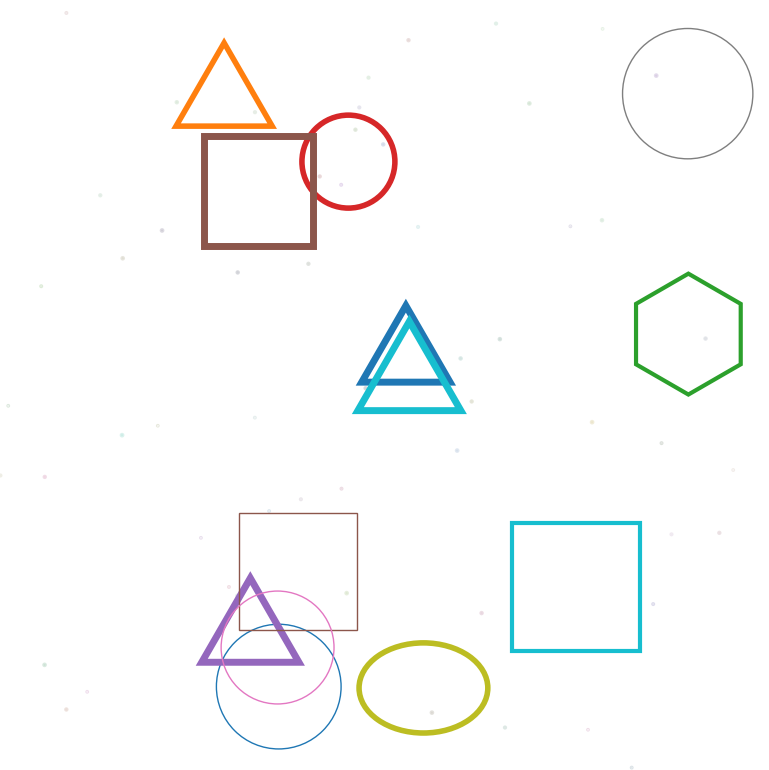[{"shape": "triangle", "thickness": 2.5, "radius": 0.33, "center": [0.527, 0.537]}, {"shape": "circle", "thickness": 0.5, "radius": 0.4, "center": [0.362, 0.108]}, {"shape": "triangle", "thickness": 2, "radius": 0.36, "center": [0.291, 0.872]}, {"shape": "hexagon", "thickness": 1.5, "radius": 0.39, "center": [0.894, 0.566]}, {"shape": "circle", "thickness": 2, "radius": 0.3, "center": [0.452, 0.79]}, {"shape": "triangle", "thickness": 2.5, "radius": 0.36, "center": [0.325, 0.176]}, {"shape": "square", "thickness": 2.5, "radius": 0.36, "center": [0.336, 0.752]}, {"shape": "square", "thickness": 0.5, "radius": 0.38, "center": [0.387, 0.258]}, {"shape": "circle", "thickness": 0.5, "radius": 0.37, "center": [0.36, 0.159]}, {"shape": "circle", "thickness": 0.5, "radius": 0.42, "center": [0.893, 0.878]}, {"shape": "oval", "thickness": 2, "radius": 0.42, "center": [0.55, 0.107]}, {"shape": "triangle", "thickness": 2.5, "radius": 0.39, "center": [0.532, 0.505]}, {"shape": "square", "thickness": 1.5, "radius": 0.42, "center": [0.748, 0.238]}]